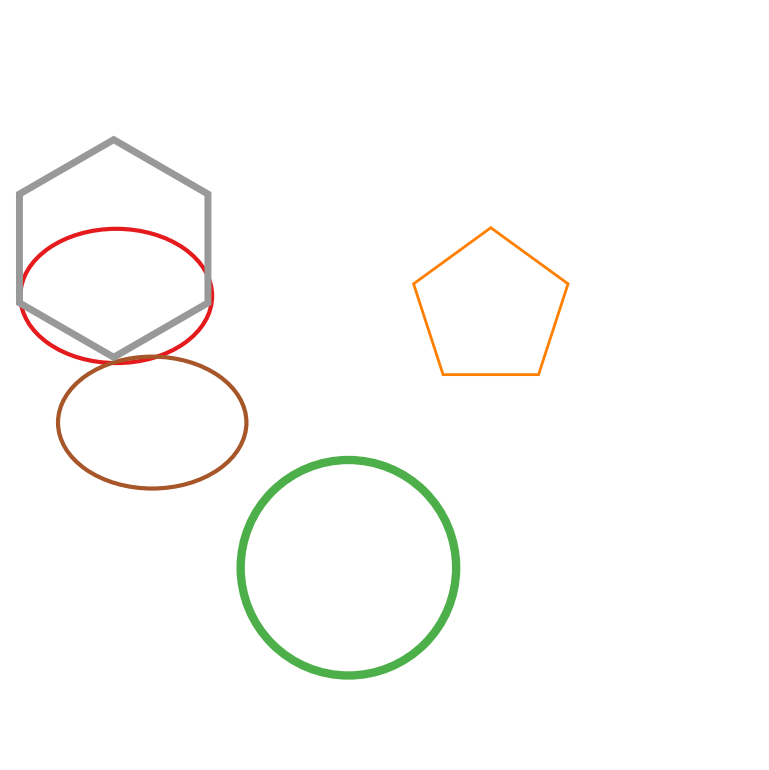[{"shape": "oval", "thickness": 1.5, "radius": 0.62, "center": [0.151, 0.616]}, {"shape": "circle", "thickness": 3, "radius": 0.7, "center": [0.452, 0.263]}, {"shape": "pentagon", "thickness": 1, "radius": 0.53, "center": [0.637, 0.599]}, {"shape": "oval", "thickness": 1.5, "radius": 0.61, "center": [0.198, 0.451]}, {"shape": "hexagon", "thickness": 2.5, "radius": 0.71, "center": [0.148, 0.677]}]